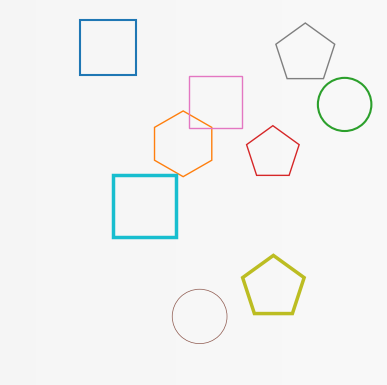[{"shape": "square", "thickness": 1.5, "radius": 0.36, "center": [0.278, 0.877]}, {"shape": "hexagon", "thickness": 1, "radius": 0.43, "center": [0.473, 0.626]}, {"shape": "circle", "thickness": 1.5, "radius": 0.35, "center": [0.889, 0.729]}, {"shape": "pentagon", "thickness": 1, "radius": 0.36, "center": [0.704, 0.602]}, {"shape": "circle", "thickness": 0.5, "radius": 0.35, "center": [0.515, 0.178]}, {"shape": "square", "thickness": 1, "radius": 0.34, "center": [0.556, 0.736]}, {"shape": "pentagon", "thickness": 1, "radius": 0.4, "center": [0.788, 0.86]}, {"shape": "pentagon", "thickness": 2.5, "radius": 0.42, "center": [0.706, 0.253]}, {"shape": "square", "thickness": 2.5, "radius": 0.4, "center": [0.374, 0.465]}]